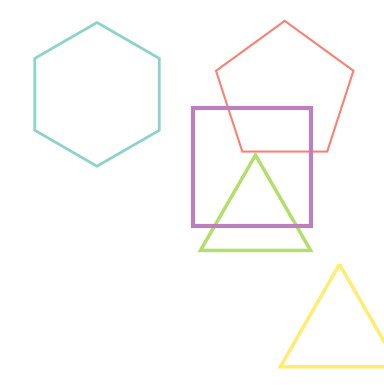[{"shape": "hexagon", "thickness": 2, "radius": 0.93, "center": [0.252, 0.755]}, {"shape": "pentagon", "thickness": 1.5, "radius": 0.94, "center": [0.74, 0.758]}, {"shape": "triangle", "thickness": 2.5, "radius": 0.83, "center": [0.664, 0.432]}, {"shape": "square", "thickness": 3, "radius": 0.77, "center": [0.654, 0.567]}, {"shape": "triangle", "thickness": 2.5, "radius": 0.89, "center": [0.882, 0.136]}]